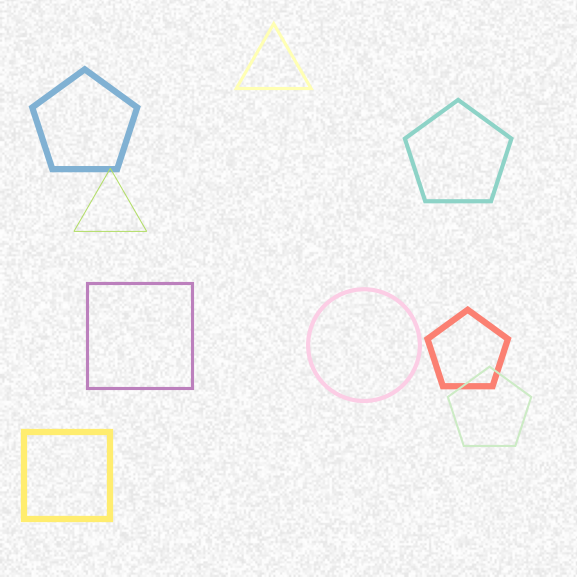[{"shape": "pentagon", "thickness": 2, "radius": 0.49, "center": [0.793, 0.729]}, {"shape": "triangle", "thickness": 1.5, "radius": 0.37, "center": [0.474, 0.883]}, {"shape": "pentagon", "thickness": 3, "radius": 0.37, "center": [0.81, 0.39]}, {"shape": "pentagon", "thickness": 3, "radius": 0.48, "center": [0.147, 0.784]}, {"shape": "triangle", "thickness": 0.5, "radius": 0.36, "center": [0.191, 0.635]}, {"shape": "circle", "thickness": 2, "radius": 0.48, "center": [0.63, 0.402]}, {"shape": "square", "thickness": 1.5, "radius": 0.45, "center": [0.241, 0.419]}, {"shape": "pentagon", "thickness": 1, "radius": 0.38, "center": [0.848, 0.288]}, {"shape": "square", "thickness": 3, "radius": 0.37, "center": [0.116, 0.176]}]